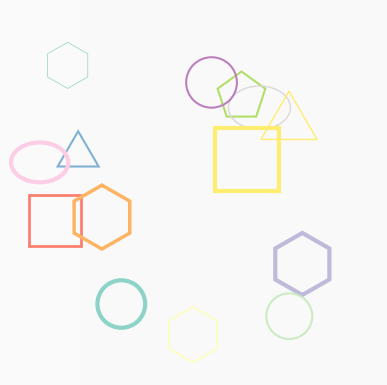[{"shape": "circle", "thickness": 3, "radius": 0.31, "center": [0.313, 0.21]}, {"shape": "hexagon", "thickness": 0.5, "radius": 0.3, "center": [0.175, 0.83]}, {"shape": "hexagon", "thickness": 1, "radius": 0.36, "center": [0.498, 0.131]}, {"shape": "hexagon", "thickness": 3, "radius": 0.4, "center": [0.78, 0.314]}, {"shape": "square", "thickness": 2, "radius": 0.33, "center": [0.142, 0.426]}, {"shape": "triangle", "thickness": 1.5, "radius": 0.31, "center": [0.202, 0.598]}, {"shape": "hexagon", "thickness": 2.5, "radius": 0.41, "center": [0.263, 0.436]}, {"shape": "pentagon", "thickness": 1.5, "radius": 0.32, "center": [0.623, 0.75]}, {"shape": "oval", "thickness": 3, "radius": 0.37, "center": [0.102, 0.578]}, {"shape": "oval", "thickness": 1, "radius": 0.4, "center": [0.67, 0.72]}, {"shape": "circle", "thickness": 1.5, "radius": 0.33, "center": [0.546, 0.786]}, {"shape": "circle", "thickness": 1.5, "radius": 0.3, "center": [0.747, 0.179]}, {"shape": "triangle", "thickness": 1, "radius": 0.42, "center": [0.746, 0.68]}, {"shape": "square", "thickness": 3, "radius": 0.41, "center": [0.638, 0.586]}]